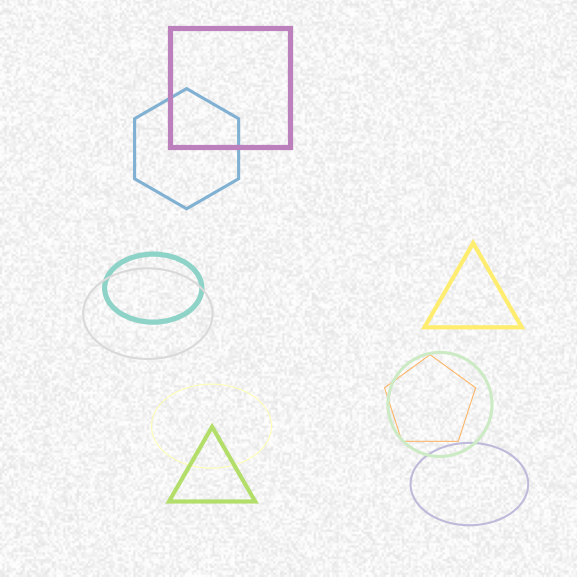[{"shape": "oval", "thickness": 2.5, "radius": 0.42, "center": [0.265, 0.5]}, {"shape": "oval", "thickness": 0.5, "radius": 0.52, "center": [0.366, 0.261]}, {"shape": "oval", "thickness": 1, "radius": 0.51, "center": [0.813, 0.161]}, {"shape": "hexagon", "thickness": 1.5, "radius": 0.52, "center": [0.323, 0.742]}, {"shape": "pentagon", "thickness": 0.5, "radius": 0.41, "center": [0.745, 0.302]}, {"shape": "triangle", "thickness": 2, "radius": 0.43, "center": [0.367, 0.174]}, {"shape": "oval", "thickness": 1, "radius": 0.56, "center": [0.256, 0.456]}, {"shape": "square", "thickness": 2.5, "radius": 0.52, "center": [0.398, 0.848]}, {"shape": "circle", "thickness": 1.5, "radius": 0.45, "center": [0.762, 0.299]}, {"shape": "triangle", "thickness": 2, "radius": 0.49, "center": [0.819, 0.481]}]